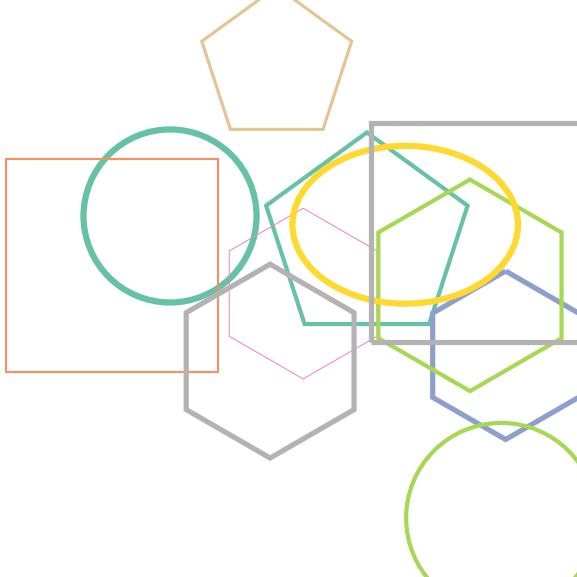[{"shape": "pentagon", "thickness": 2, "radius": 0.92, "center": [0.635, 0.586]}, {"shape": "circle", "thickness": 3, "radius": 0.75, "center": [0.294, 0.625]}, {"shape": "square", "thickness": 1, "radius": 0.92, "center": [0.194, 0.54]}, {"shape": "hexagon", "thickness": 2.5, "radius": 0.73, "center": [0.876, 0.384]}, {"shape": "hexagon", "thickness": 0.5, "radius": 0.74, "center": [0.525, 0.491]}, {"shape": "hexagon", "thickness": 2, "radius": 0.92, "center": [0.814, 0.505]}, {"shape": "circle", "thickness": 2, "radius": 0.82, "center": [0.868, 0.102]}, {"shape": "oval", "thickness": 3, "radius": 0.98, "center": [0.702, 0.61]}, {"shape": "pentagon", "thickness": 1.5, "radius": 0.68, "center": [0.479, 0.885]}, {"shape": "hexagon", "thickness": 2.5, "radius": 0.84, "center": [0.468, 0.374]}, {"shape": "square", "thickness": 2.5, "radius": 0.95, "center": [0.832, 0.596]}]